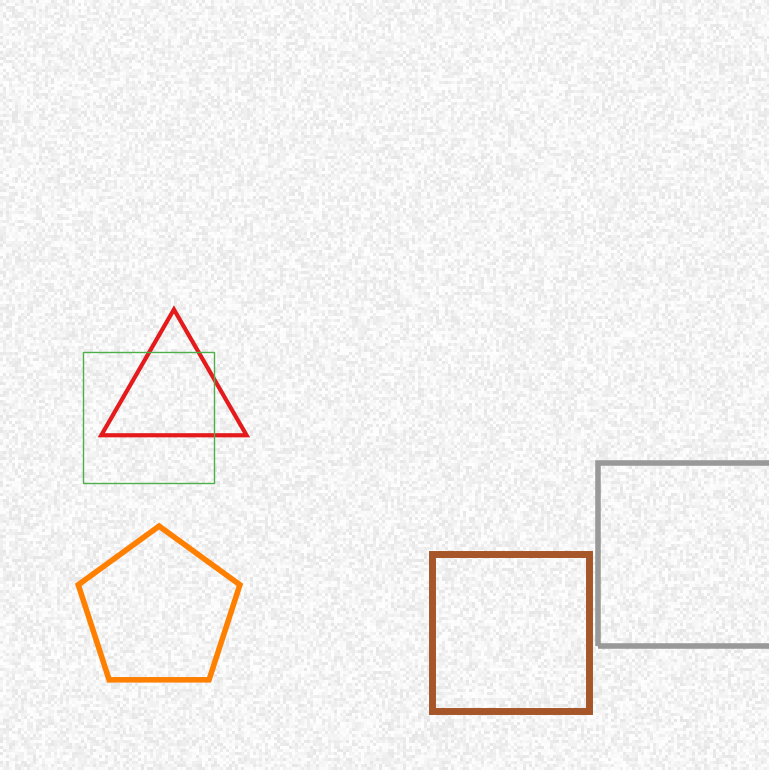[{"shape": "triangle", "thickness": 1.5, "radius": 0.54, "center": [0.226, 0.489]}, {"shape": "square", "thickness": 0.5, "radius": 0.43, "center": [0.193, 0.458]}, {"shape": "pentagon", "thickness": 2, "radius": 0.55, "center": [0.207, 0.206]}, {"shape": "square", "thickness": 2.5, "radius": 0.51, "center": [0.664, 0.179]}, {"shape": "square", "thickness": 2, "radius": 0.59, "center": [0.895, 0.28]}]